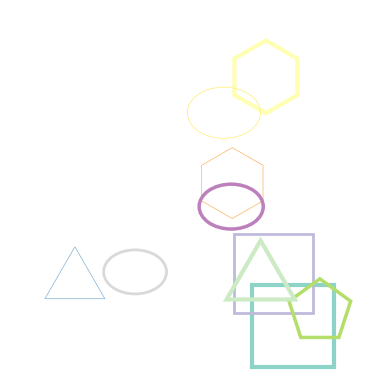[{"shape": "square", "thickness": 3, "radius": 0.53, "center": [0.761, 0.154]}, {"shape": "hexagon", "thickness": 3, "radius": 0.47, "center": [0.691, 0.8]}, {"shape": "square", "thickness": 2, "radius": 0.51, "center": [0.71, 0.29]}, {"shape": "triangle", "thickness": 0.5, "radius": 0.45, "center": [0.195, 0.269]}, {"shape": "hexagon", "thickness": 0.5, "radius": 0.46, "center": [0.603, 0.524]}, {"shape": "pentagon", "thickness": 2.5, "radius": 0.42, "center": [0.831, 0.192]}, {"shape": "oval", "thickness": 2, "radius": 0.41, "center": [0.351, 0.294]}, {"shape": "oval", "thickness": 2.5, "radius": 0.42, "center": [0.601, 0.463]}, {"shape": "triangle", "thickness": 3, "radius": 0.51, "center": [0.677, 0.273]}, {"shape": "oval", "thickness": 0.5, "radius": 0.48, "center": [0.581, 0.707]}]